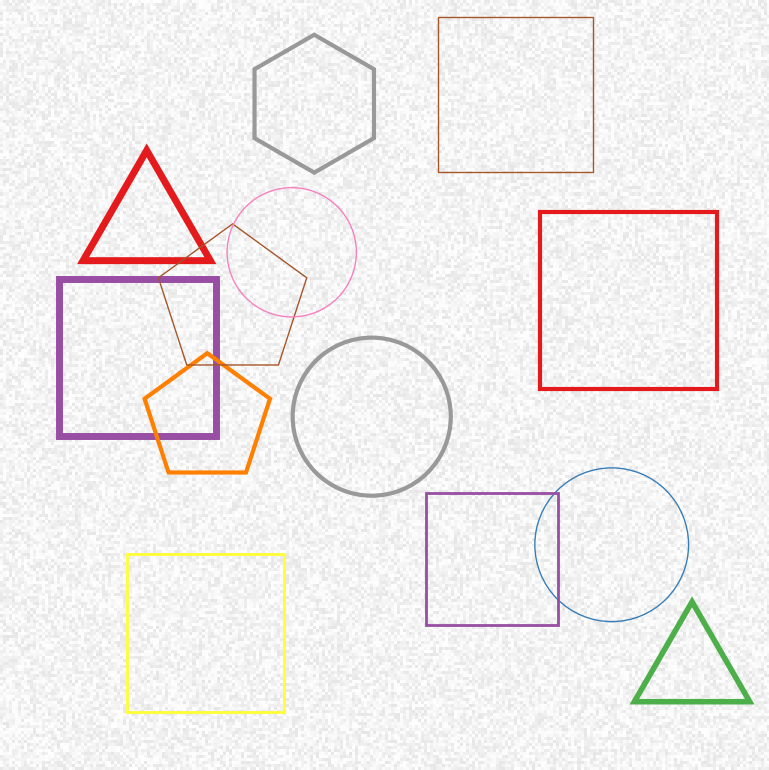[{"shape": "triangle", "thickness": 2.5, "radius": 0.48, "center": [0.191, 0.709]}, {"shape": "square", "thickness": 1.5, "radius": 0.57, "center": [0.816, 0.61]}, {"shape": "circle", "thickness": 0.5, "radius": 0.5, "center": [0.794, 0.293]}, {"shape": "triangle", "thickness": 2, "radius": 0.43, "center": [0.899, 0.132]}, {"shape": "square", "thickness": 2.5, "radius": 0.51, "center": [0.179, 0.535]}, {"shape": "square", "thickness": 1, "radius": 0.43, "center": [0.639, 0.274]}, {"shape": "pentagon", "thickness": 1.5, "radius": 0.43, "center": [0.269, 0.456]}, {"shape": "square", "thickness": 1, "radius": 0.51, "center": [0.267, 0.178]}, {"shape": "square", "thickness": 0.5, "radius": 0.5, "center": [0.67, 0.877]}, {"shape": "pentagon", "thickness": 0.5, "radius": 0.51, "center": [0.302, 0.608]}, {"shape": "circle", "thickness": 0.5, "radius": 0.42, "center": [0.379, 0.672]}, {"shape": "hexagon", "thickness": 1.5, "radius": 0.45, "center": [0.408, 0.865]}, {"shape": "circle", "thickness": 1.5, "radius": 0.51, "center": [0.483, 0.459]}]